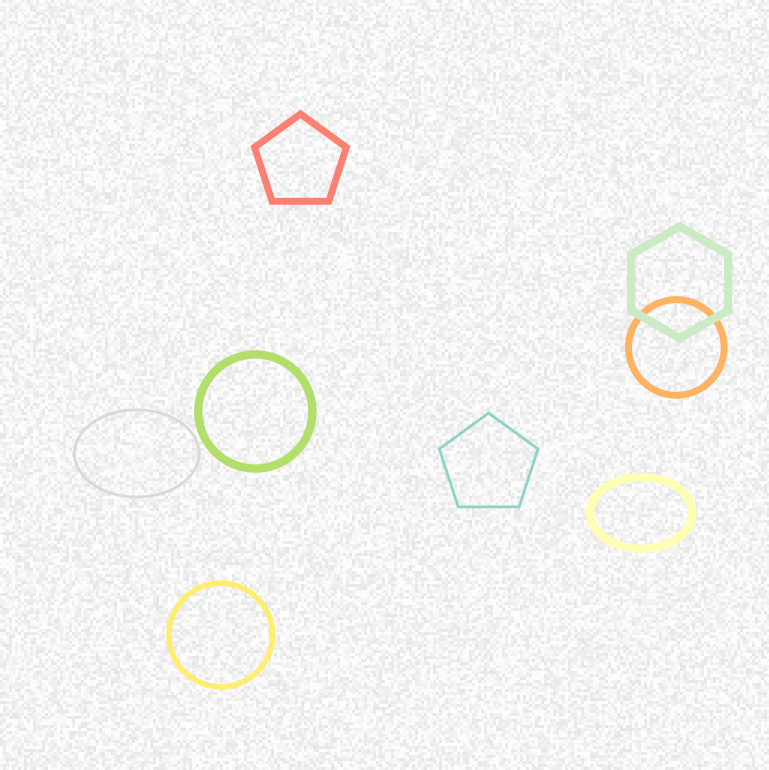[{"shape": "pentagon", "thickness": 1, "radius": 0.34, "center": [0.635, 0.396]}, {"shape": "oval", "thickness": 3, "radius": 0.33, "center": [0.833, 0.334]}, {"shape": "pentagon", "thickness": 2.5, "radius": 0.31, "center": [0.39, 0.789]}, {"shape": "circle", "thickness": 2.5, "radius": 0.31, "center": [0.878, 0.549]}, {"shape": "circle", "thickness": 3, "radius": 0.37, "center": [0.332, 0.466]}, {"shape": "oval", "thickness": 1, "radius": 0.4, "center": [0.178, 0.411]}, {"shape": "hexagon", "thickness": 3, "radius": 0.36, "center": [0.883, 0.633]}, {"shape": "circle", "thickness": 2, "radius": 0.34, "center": [0.287, 0.175]}]